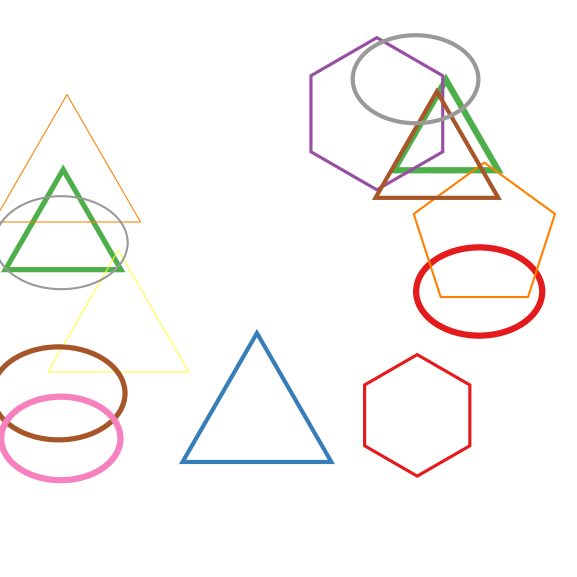[{"shape": "oval", "thickness": 3, "radius": 0.55, "center": [0.83, 0.494]}, {"shape": "hexagon", "thickness": 1.5, "radius": 0.53, "center": [0.722, 0.28]}, {"shape": "triangle", "thickness": 2, "radius": 0.74, "center": [0.445, 0.274]}, {"shape": "triangle", "thickness": 2.5, "radius": 0.58, "center": [0.109, 0.59]}, {"shape": "triangle", "thickness": 3, "radius": 0.52, "center": [0.772, 0.757]}, {"shape": "hexagon", "thickness": 1.5, "radius": 0.66, "center": [0.653, 0.802]}, {"shape": "pentagon", "thickness": 1, "radius": 0.64, "center": [0.839, 0.589]}, {"shape": "triangle", "thickness": 0.5, "radius": 0.74, "center": [0.116, 0.688]}, {"shape": "triangle", "thickness": 0.5, "radius": 0.7, "center": [0.205, 0.425]}, {"shape": "oval", "thickness": 2.5, "radius": 0.58, "center": [0.101, 0.318]}, {"shape": "triangle", "thickness": 2, "radius": 0.61, "center": [0.757, 0.718]}, {"shape": "oval", "thickness": 3, "radius": 0.52, "center": [0.105, 0.24]}, {"shape": "oval", "thickness": 1, "radius": 0.58, "center": [0.106, 0.579]}, {"shape": "oval", "thickness": 2, "radius": 0.54, "center": [0.72, 0.862]}]